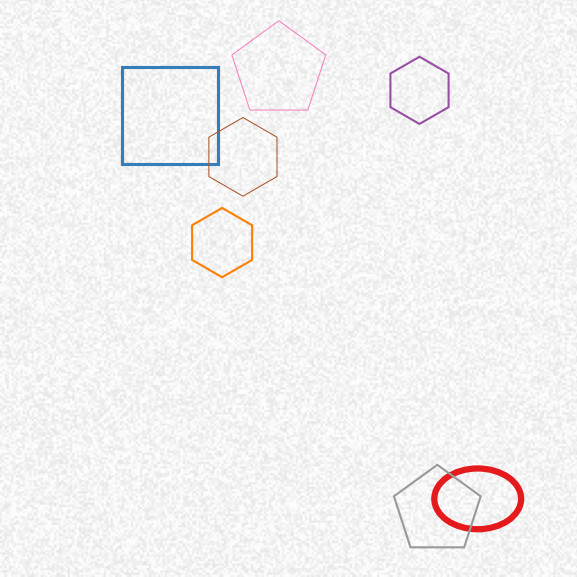[{"shape": "oval", "thickness": 3, "radius": 0.38, "center": [0.827, 0.135]}, {"shape": "square", "thickness": 1.5, "radius": 0.42, "center": [0.294, 0.799]}, {"shape": "hexagon", "thickness": 1, "radius": 0.29, "center": [0.726, 0.843]}, {"shape": "hexagon", "thickness": 1, "radius": 0.3, "center": [0.385, 0.579]}, {"shape": "hexagon", "thickness": 0.5, "radius": 0.34, "center": [0.421, 0.728]}, {"shape": "pentagon", "thickness": 0.5, "radius": 0.43, "center": [0.483, 0.878]}, {"shape": "pentagon", "thickness": 1, "radius": 0.39, "center": [0.757, 0.115]}]